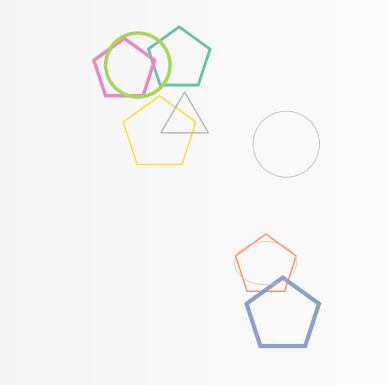[{"shape": "pentagon", "thickness": 2, "radius": 0.42, "center": [0.462, 0.847]}, {"shape": "pentagon", "thickness": 1, "radius": 0.41, "center": [0.686, 0.31]}, {"shape": "pentagon", "thickness": 3, "radius": 0.49, "center": [0.73, 0.181]}, {"shape": "pentagon", "thickness": 2.5, "radius": 0.41, "center": [0.321, 0.818]}, {"shape": "circle", "thickness": 2.5, "radius": 0.42, "center": [0.356, 0.831]}, {"shape": "pentagon", "thickness": 1, "radius": 0.49, "center": [0.412, 0.653]}, {"shape": "oval", "thickness": 0.5, "radius": 0.4, "center": [0.685, 0.316]}, {"shape": "circle", "thickness": 0.5, "radius": 0.43, "center": [0.739, 0.625]}, {"shape": "triangle", "thickness": 1, "radius": 0.35, "center": [0.476, 0.69]}]